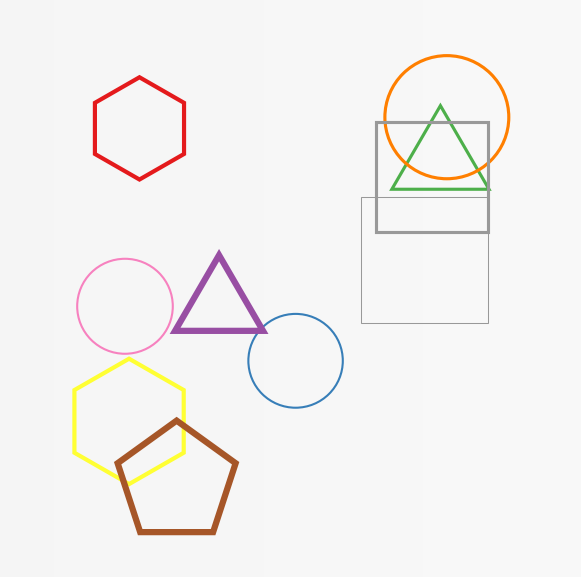[{"shape": "hexagon", "thickness": 2, "radius": 0.44, "center": [0.24, 0.777]}, {"shape": "circle", "thickness": 1, "radius": 0.41, "center": [0.509, 0.374]}, {"shape": "triangle", "thickness": 1.5, "radius": 0.48, "center": [0.758, 0.72]}, {"shape": "triangle", "thickness": 3, "radius": 0.44, "center": [0.377, 0.47]}, {"shape": "circle", "thickness": 1.5, "radius": 0.53, "center": [0.769, 0.796]}, {"shape": "hexagon", "thickness": 2, "radius": 0.54, "center": [0.222, 0.269]}, {"shape": "pentagon", "thickness": 3, "radius": 0.53, "center": [0.304, 0.164]}, {"shape": "circle", "thickness": 1, "radius": 0.41, "center": [0.215, 0.469]}, {"shape": "square", "thickness": 0.5, "radius": 0.55, "center": [0.731, 0.549]}, {"shape": "square", "thickness": 1.5, "radius": 0.48, "center": [0.743, 0.693]}]